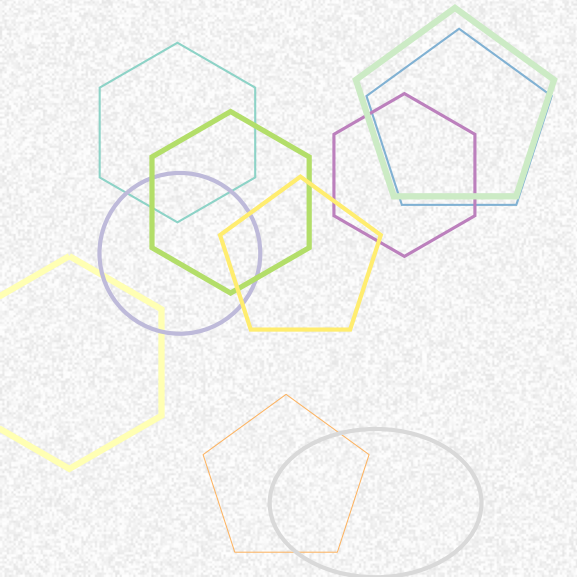[{"shape": "hexagon", "thickness": 1, "radius": 0.78, "center": [0.307, 0.77]}, {"shape": "hexagon", "thickness": 3, "radius": 0.92, "center": [0.12, 0.371]}, {"shape": "circle", "thickness": 2, "radius": 0.7, "center": [0.311, 0.56]}, {"shape": "pentagon", "thickness": 1, "radius": 0.84, "center": [0.795, 0.781]}, {"shape": "pentagon", "thickness": 0.5, "radius": 0.76, "center": [0.495, 0.165]}, {"shape": "hexagon", "thickness": 2.5, "radius": 0.79, "center": [0.399, 0.649]}, {"shape": "oval", "thickness": 2, "radius": 0.92, "center": [0.65, 0.128]}, {"shape": "hexagon", "thickness": 1.5, "radius": 0.7, "center": [0.7, 0.696]}, {"shape": "pentagon", "thickness": 3, "radius": 0.9, "center": [0.788, 0.805]}, {"shape": "pentagon", "thickness": 2, "radius": 0.73, "center": [0.52, 0.547]}]